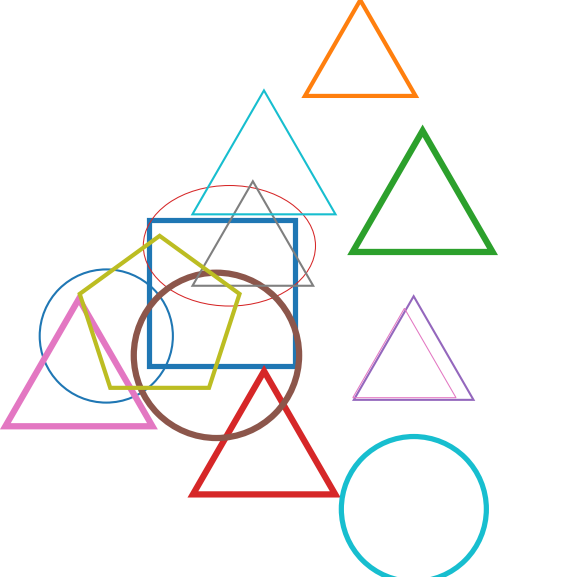[{"shape": "circle", "thickness": 1, "radius": 0.58, "center": [0.184, 0.417]}, {"shape": "square", "thickness": 2.5, "radius": 0.63, "center": [0.384, 0.492]}, {"shape": "triangle", "thickness": 2, "radius": 0.55, "center": [0.624, 0.888]}, {"shape": "triangle", "thickness": 3, "radius": 0.7, "center": [0.732, 0.633]}, {"shape": "triangle", "thickness": 3, "radius": 0.71, "center": [0.457, 0.214]}, {"shape": "oval", "thickness": 0.5, "radius": 0.75, "center": [0.397, 0.574]}, {"shape": "triangle", "thickness": 1, "radius": 0.6, "center": [0.716, 0.367]}, {"shape": "circle", "thickness": 3, "radius": 0.72, "center": [0.375, 0.384]}, {"shape": "triangle", "thickness": 0.5, "radius": 0.52, "center": [0.7, 0.362]}, {"shape": "triangle", "thickness": 3, "radius": 0.74, "center": [0.137, 0.335]}, {"shape": "triangle", "thickness": 1, "radius": 0.6, "center": [0.438, 0.565]}, {"shape": "pentagon", "thickness": 2, "radius": 0.73, "center": [0.276, 0.445]}, {"shape": "triangle", "thickness": 1, "radius": 0.72, "center": [0.457, 0.7]}, {"shape": "circle", "thickness": 2.5, "radius": 0.63, "center": [0.717, 0.118]}]